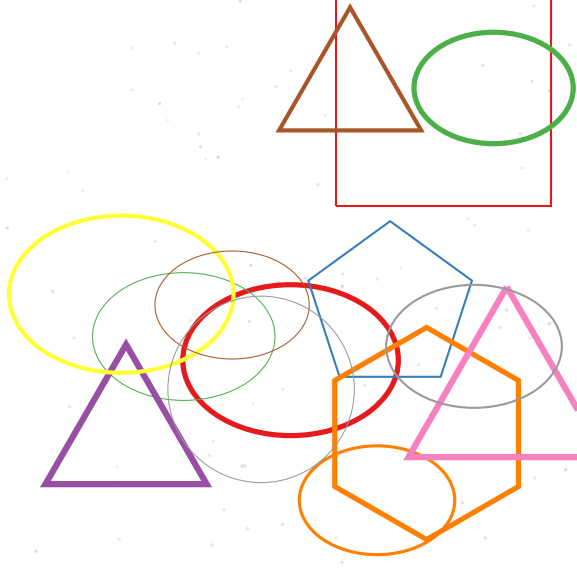[{"shape": "square", "thickness": 1, "radius": 0.93, "center": [0.768, 0.83]}, {"shape": "oval", "thickness": 2.5, "radius": 0.93, "center": [0.503, 0.375]}, {"shape": "pentagon", "thickness": 1, "radius": 0.74, "center": [0.676, 0.467]}, {"shape": "oval", "thickness": 0.5, "radius": 0.79, "center": [0.318, 0.416]}, {"shape": "oval", "thickness": 2.5, "radius": 0.69, "center": [0.855, 0.847]}, {"shape": "triangle", "thickness": 3, "radius": 0.81, "center": [0.218, 0.241]}, {"shape": "oval", "thickness": 1.5, "radius": 0.67, "center": [0.653, 0.133]}, {"shape": "hexagon", "thickness": 2.5, "radius": 0.92, "center": [0.739, 0.248]}, {"shape": "oval", "thickness": 2, "radius": 0.97, "center": [0.21, 0.49]}, {"shape": "oval", "thickness": 0.5, "radius": 0.67, "center": [0.402, 0.471]}, {"shape": "triangle", "thickness": 2, "radius": 0.71, "center": [0.606, 0.844]}, {"shape": "triangle", "thickness": 3, "radius": 0.98, "center": [0.878, 0.306]}, {"shape": "oval", "thickness": 1, "radius": 0.76, "center": [0.821, 0.399]}, {"shape": "circle", "thickness": 0.5, "radius": 0.81, "center": [0.452, 0.325]}]